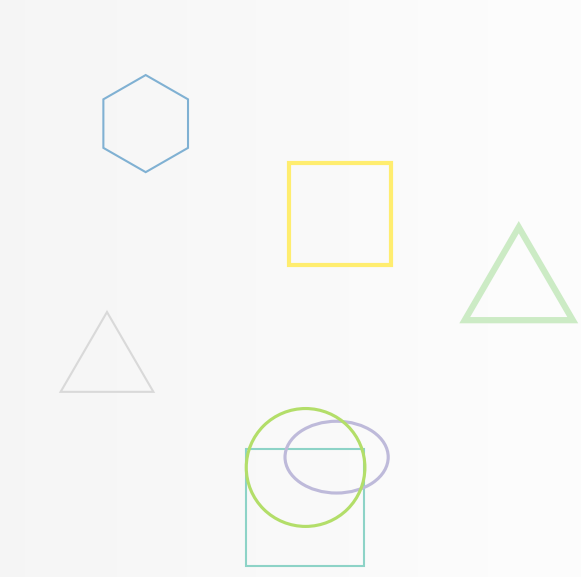[{"shape": "square", "thickness": 1, "radius": 0.51, "center": [0.525, 0.12]}, {"shape": "oval", "thickness": 1.5, "radius": 0.44, "center": [0.579, 0.208]}, {"shape": "hexagon", "thickness": 1, "radius": 0.42, "center": [0.251, 0.785]}, {"shape": "circle", "thickness": 1.5, "radius": 0.51, "center": [0.526, 0.19]}, {"shape": "triangle", "thickness": 1, "radius": 0.46, "center": [0.184, 0.367]}, {"shape": "triangle", "thickness": 3, "radius": 0.54, "center": [0.892, 0.498]}, {"shape": "square", "thickness": 2, "radius": 0.44, "center": [0.585, 0.629]}]